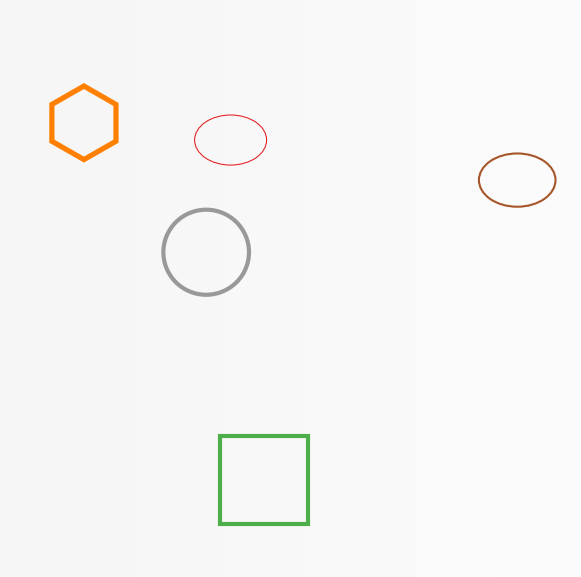[{"shape": "oval", "thickness": 0.5, "radius": 0.31, "center": [0.397, 0.757]}, {"shape": "square", "thickness": 2, "radius": 0.38, "center": [0.454, 0.168]}, {"shape": "hexagon", "thickness": 2.5, "radius": 0.32, "center": [0.144, 0.786]}, {"shape": "oval", "thickness": 1, "radius": 0.33, "center": [0.89, 0.687]}, {"shape": "circle", "thickness": 2, "radius": 0.37, "center": [0.355, 0.562]}]